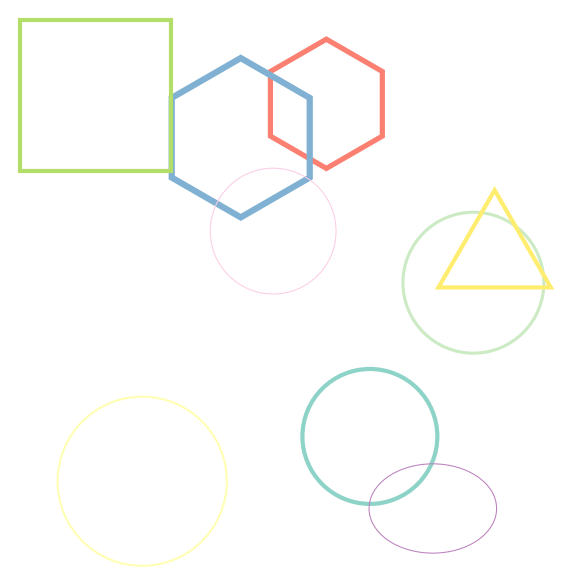[{"shape": "circle", "thickness": 2, "radius": 0.58, "center": [0.64, 0.243]}, {"shape": "circle", "thickness": 1, "radius": 0.73, "center": [0.246, 0.166]}, {"shape": "hexagon", "thickness": 2.5, "radius": 0.56, "center": [0.565, 0.819]}, {"shape": "hexagon", "thickness": 3, "radius": 0.69, "center": [0.417, 0.761]}, {"shape": "square", "thickness": 2, "radius": 0.65, "center": [0.165, 0.834]}, {"shape": "circle", "thickness": 0.5, "radius": 0.54, "center": [0.473, 0.599]}, {"shape": "oval", "thickness": 0.5, "radius": 0.55, "center": [0.749, 0.119]}, {"shape": "circle", "thickness": 1.5, "radius": 0.61, "center": [0.82, 0.51]}, {"shape": "triangle", "thickness": 2, "radius": 0.56, "center": [0.856, 0.558]}]